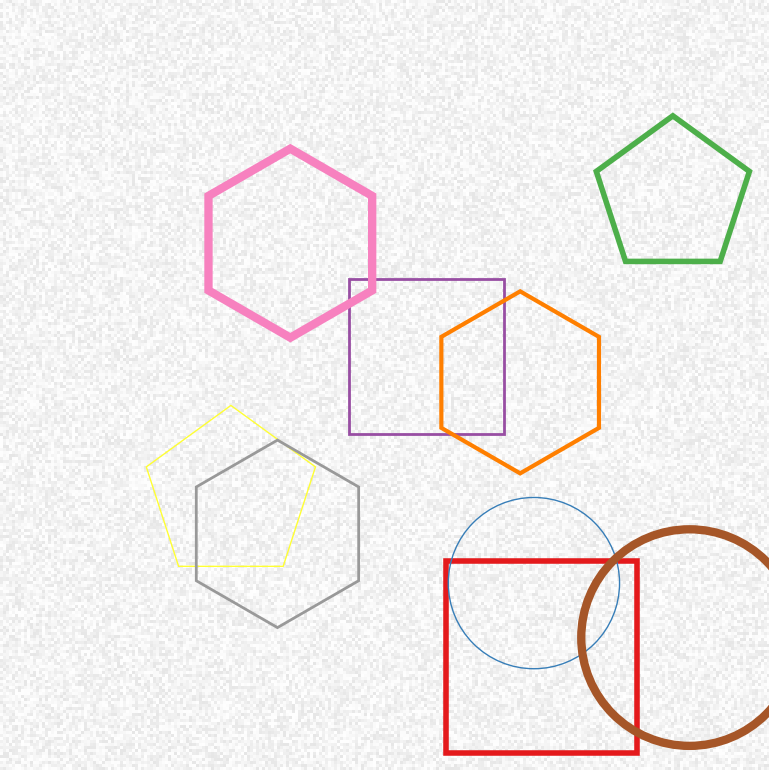[{"shape": "square", "thickness": 2, "radius": 0.62, "center": [0.703, 0.147]}, {"shape": "circle", "thickness": 0.5, "radius": 0.56, "center": [0.693, 0.243]}, {"shape": "pentagon", "thickness": 2, "radius": 0.52, "center": [0.874, 0.745]}, {"shape": "square", "thickness": 1, "radius": 0.5, "center": [0.554, 0.537]}, {"shape": "hexagon", "thickness": 1.5, "radius": 0.59, "center": [0.676, 0.503]}, {"shape": "pentagon", "thickness": 0.5, "radius": 0.58, "center": [0.3, 0.358]}, {"shape": "circle", "thickness": 3, "radius": 0.7, "center": [0.896, 0.172]}, {"shape": "hexagon", "thickness": 3, "radius": 0.61, "center": [0.377, 0.684]}, {"shape": "hexagon", "thickness": 1, "radius": 0.61, "center": [0.36, 0.307]}]